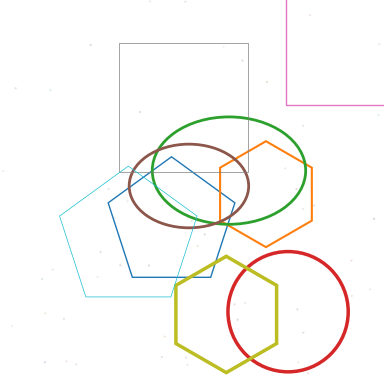[{"shape": "pentagon", "thickness": 1, "radius": 0.87, "center": [0.446, 0.42]}, {"shape": "hexagon", "thickness": 1.5, "radius": 0.69, "center": [0.691, 0.496]}, {"shape": "oval", "thickness": 2, "radius": 1.0, "center": [0.595, 0.557]}, {"shape": "circle", "thickness": 2.5, "radius": 0.78, "center": [0.748, 0.19]}, {"shape": "oval", "thickness": 2, "radius": 0.78, "center": [0.491, 0.517]}, {"shape": "square", "thickness": 1, "radius": 0.74, "center": [0.889, 0.874]}, {"shape": "square", "thickness": 0.5, "radius": 0.83, "center": [0.476, 0.721]}, {"shape": "hexagon", "thickness": 2.5, "radius": 0.76, "center": [0.588, 0.183]}, {"shape": "pentagon", "thickness": 0.5, "radius": 0.94, "center": [0.333, 0.381]}]